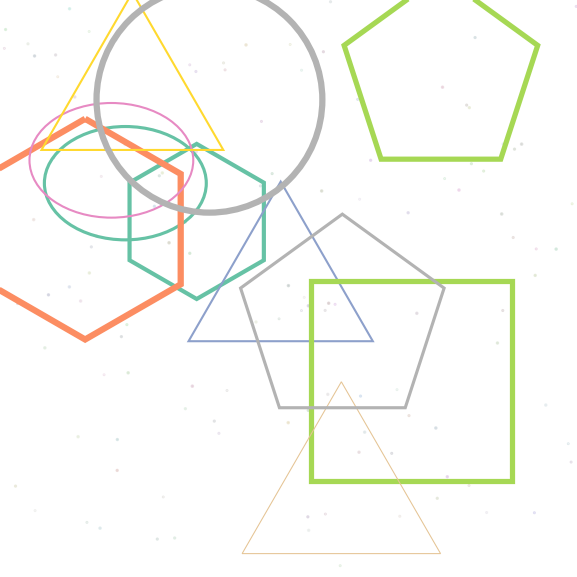[{"shape": "hexagon", "thickness": 2, "radius": 0.67, "center": [0.341, 0.616]}, {"shape": "oval", "thickness": 1.5, "radius": 0.7, "center": [0.217, 0.682]}, {"shape": "hexagon", "thickness": 3, "radius": 0.96, "center": [0.147, 0.602]}, {"shape": "triangle", "thickness": 1, "radius": 0.92, "center": [0.486, 0.5]}, {"shape": "oval", "thickness": 1, "radius": 0.71, "center": [0.193, 0.722]}, {"shape": "pentagon", "thickness": 2.5, "radius": 0.88, "center": [0.763, 0.866]}, {"shape": "square", "thickness": 2.5, "radius": 0.87, "center": [0.713, 0.34]}, {"shape": "triangle", "thickness": 1, "radius": 0.91, "center": [0.229, 0.83]}, {"shape": "triangle", "thickness": 0.5, "radius": 0.99, "center": [0.591, 0.14]}, {"shape": "circle", "thickness": 3, "radius": 0.98, "center": [0.363, 0.826]}, {"shape": "pentagon", "thickness": 1.5, "radius": 0.93, "center": [0.593, 0.443]}]